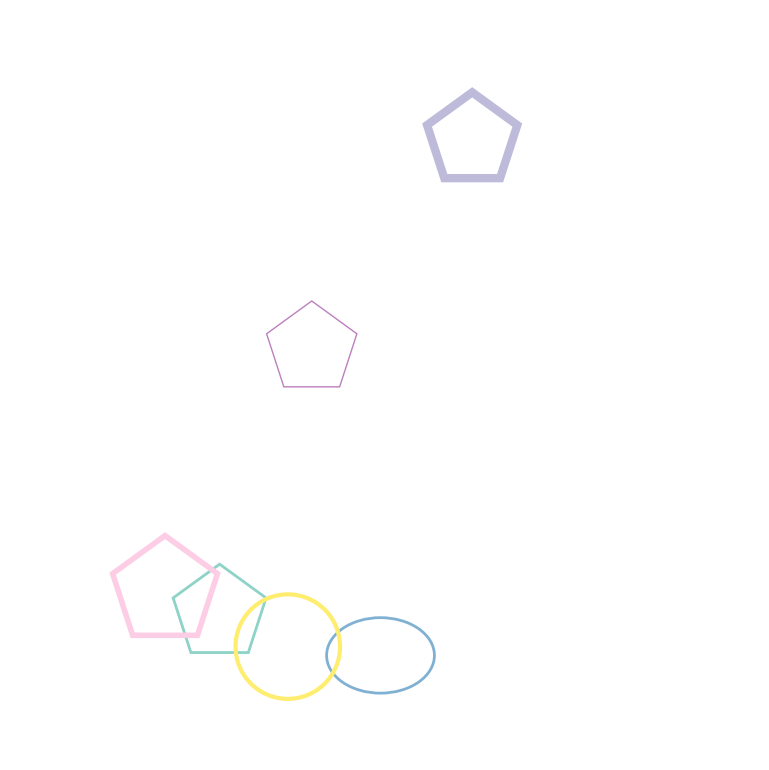[{"shape": "pentagon", "thickness": 1, "radius": 0.32, "center": [0.285, 0.204]}, {"shape": "pentagon", "thickness": 3, "radius": 0.31, "center": [0.613, 0.818]}, {"shape": "oval", "thickness": 1, "radius": 0.35, "center": [0.494, 0.149]}, {"shape": "pentagon", "thickness": 2, "radius": 0.36, "center": [0.214, 0.233]}, {"shape": "pentagon", "thickness": 0.5, "radius": 0.31, "center": [0.405, 0.547]}, {"shape": "circle", "thickness": 1.5, "radius": 0.34, "center": [0.374, 0.16]}]